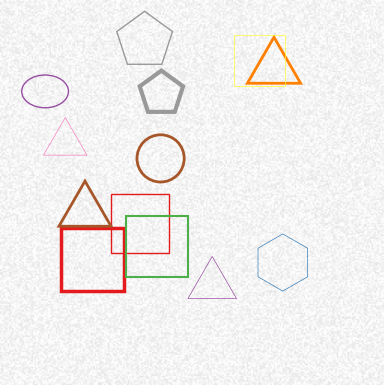[{"shape": "square", "thickness": 1, "radius": 0.38, "center": [0.364, 0.419]}, {"shape": "square", "thickness": 2.5, "radius": 0.41, "center": [0.241, 0.326]}, {"shape": "hexagon", "thickness": 0.5, "radius": 0.37, "center": [0.734, 0.318]}, {"shape": "square", "thickness": 1.5, "radius": 0.4, "center": [0.407, 0.36]}, {"shape": "triangle", "thickness": 0.5, "radius": 0.36, "center": [0.551, 0.261]}, {"shape": "oval", "thickness": 1, "radius": 0.3, "center": [0.117, 0.763]}, {"shape": "triangle", "thickness": 2, "radius": 0.4, "center": [0.712, 0.824]}, {"shape": "square", "thickness": 0.5, "radius": 0.33, "center": [0.674, 0.842]}, {"shape": "circle", "thickness": 2, "radius": 0.31, "center": [0.417, 0.589]}, {"shape": "triangle", "thickness": 2, "radius": 0.39, "center": [0.221, 0.451]}, {"shape": "triangle", "thickness": 0.5, "radius": 0.33, "center": [0.169, 0.63]}, {"shape": "pentagon", "thickness": 1, "radius": 0.38, "center": [0.376, 0.895]}, {"shape": "pentagon", "thickness": 3, "radius": 0.3, "center": [0.419, 0.757]}]